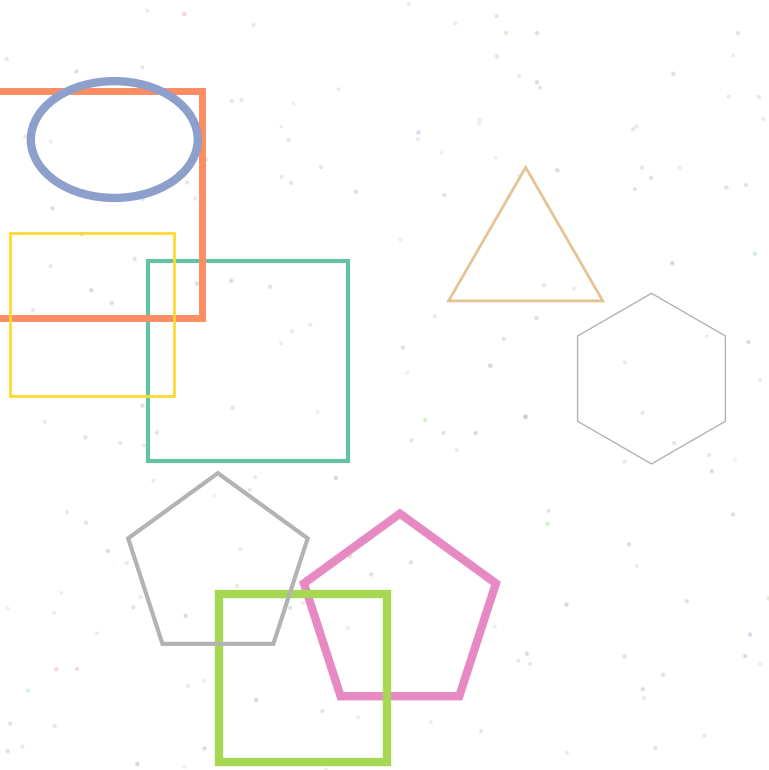[{"shape": "square", "thickness": 1.5, "radius": 0.65, "center": [0.322, 0.531]}, {"shape": "square", "thickness": 2.5, "radius": 0.74, "center": [0.115, 0.734]}, {"shape": "oval", "thickness": 3, "radius": 0.54, "center": [0.148, 0.819]}, {"shape": "pentagon", "thickness": 3, "radius": 0.66, "center": [0.519, 0.202]}, {"shape": "square", "thickness": 3, "radius": 0.55, "center": [0.394, 0.119]}, {"shape": "square", "thickness": 1, "radius": 0.53, "center": [0.12, 0.592]}, {"shape": "triangle", "thickness": 1, "radius": 0.58, "center": [0.683, 0.667]}, {"shape": "pentagon", "thickness": 1.5, "radius": 0.61, "center": [0.283, 0.263]}, {"shape": "hexagon", "thickness": 0.5, "radius": 0.55, "center": [0.846, 0.508]}]